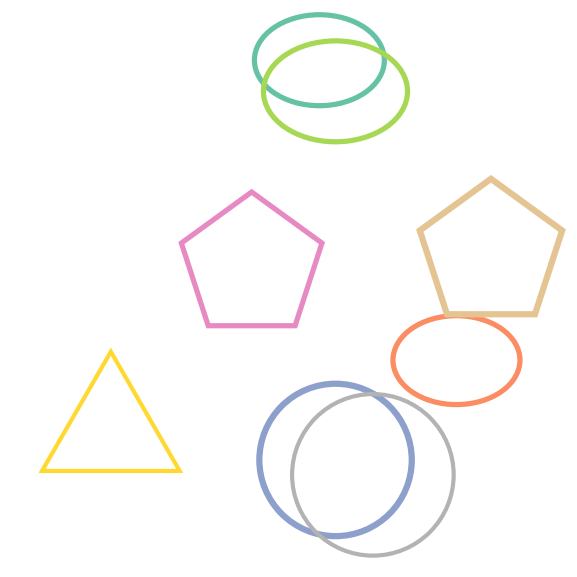[{"shape": "oval", "thickness": 2.5, "radius": 0.56, "center": [0.553, 0.895]}, {"shape": "oval", "thickness": 2.5, "radius": 0.55, "center": [0.79, 0.376]}, {"shape": "circle", "thickness": 3, "radius": 0.66, "center": [0.581, 0.203]}, {"shape": "pentagon", "thickness": 2.5, "radius": 0.64, "center": [0.436, 0.539]}, {"shape": "oval", "thickness": 2.5, "radius": 0.62, "center": [0.581, 0.841]}, {"shape": "triangle", "thickness": 2, "radius": 0.69, "center": [0.192, 0.253]}, {"shape": "pentagon", "thickness": 3, "radius": 0.65, "center": [0.85, 0.56]}, {"shape": "circle", "thickness": 2, "radius": 0.7, "center": [0.646, 0.177]}]